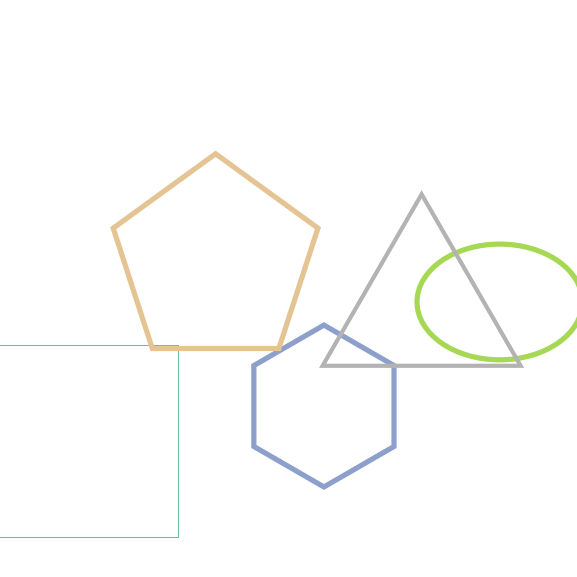[{"shape": "square", "thickness": 0.5, "radius": 0.83, "center": [0.141, 0.236]}, {"shape": "hexagon", "thickness": 2.5, "radius": 0.7, "center": [0.561, 0.296]}, {"shape": "oval", "thickness": 2.5, "radius": 0.72, "center": [0.865, 0.476]}, {"shape": "pentagon", "thickness": 2.5, "radius": 0.93, "center": [0.373, 0.546]}, {"shape": "triangle", "thickness": 2, "radius": 0.99, "center": [0.73, 0.465]}]